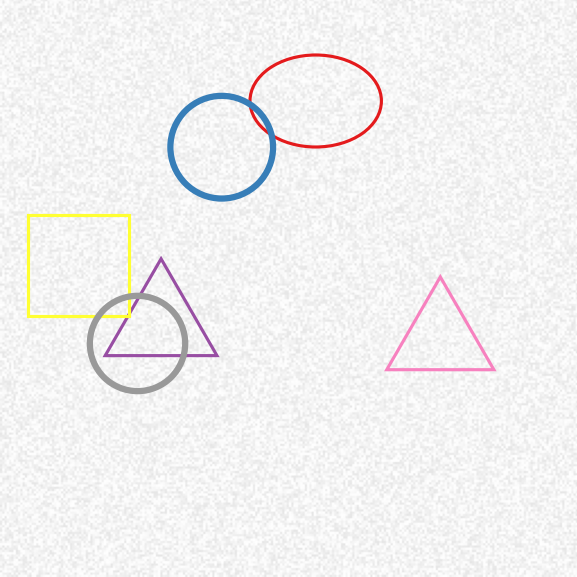[{"shape": "oval", "thickness": 1.5, "radius": 0.57, "center": [0.547, 0.824]}, {"shape": "circle", "thickness": 3, "radius": 0.44, "center": [0.384, 0.744]}, {"shape": "triangle", "thickness": 1.5, "radius": 0.56, "center": [0.279, 0.439]}, {"shape": "square", "thickness": 1.5, "radius": 0.44, "center": [0.136, 0.539]}, {"shape": "triangle", "thickness": 1.5, "radius": 0.54, "center": [0.762, 0.412]}, {"shape": "circle", "thickness": 3, "radius": 0.41, "center": [0.238, 0.404]}]